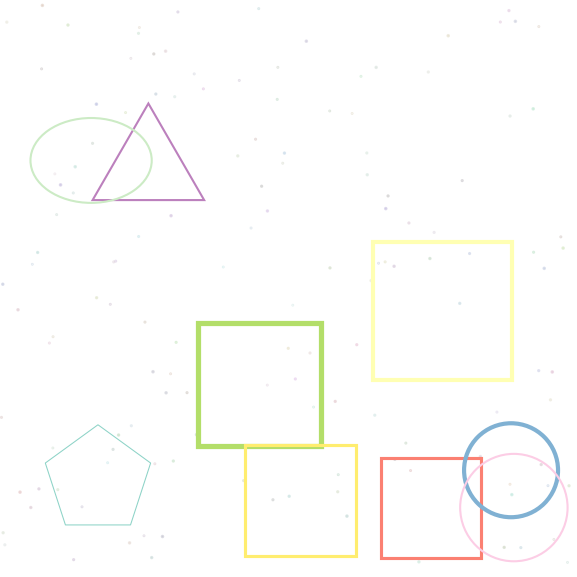[{"shape": "pentagon", "thickness": 0.5, "radius": 0.48, "center": [0.17, 0.168]}, {"shape": "square", "thickness": 2, "radius": 0.6, "center": [0.766, 0.461]}, {"shape": "square", "thickness": 1.5, "radius": 0.43, "center": [0.747, 0.119]}, {"shape": "circle", "thickness": 2, "radius": 0.41, "center": [0.885, 0.185]}, {"shape": "square", "thickness": 2.5, "radius": 0.53, "center": [0.45, 0.333]}, {"shape": "circle", "thickness": 1, "radius": 0.46, "center": [0.89, 0.12]}, {"shape": "triangle", "thickness": 1, "radius": 0.56, "center": [0.257, 0.708]}, {"shape": "oval", "thickness": 1, "radius": 0.52, "center": [0.158, 0.721]}, {"shape": "square", "thickness": 1.5, "radius": 0.48, "center": [0.52, 0.133]}]